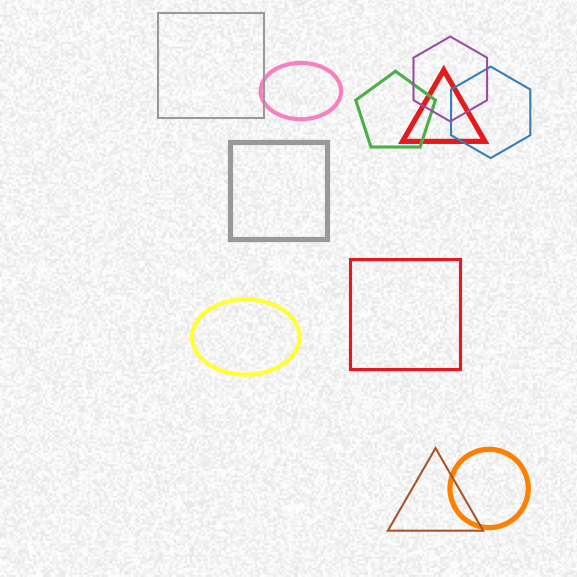[{"shape": "square", "thickness": 1.5, "radius": 0.48, "center": [0.702, 0.456]}, {"shape": "triangle", "thickness": 2.5, "radius": 0.41, "center": [0.768, 0.796]}, {"shape": "hexagon", "thickness": 1, "radius": 0.4, "center": [0.85, 0.805]}, {"shape": "pentagon", "thickness": 1.5, "radius": 0.36, "center": [0.685, 0.803]}, {"shape": "hexagon", "thickness": 1, "radius": 0.37, "center": [0.78, 0.862]}, {"shape": "circle", "thickness": 2.5, "radius": 0.34, "center": [0.847, 0.153]}, {"shape": "oval", "thickness": 2, "radius": 0.47, "center": [0.426, 0.416]}, {"shape": "triangle", "thickness": 1, "radius": 0.48, "center": [0.754, 0.128]}, {"shape": "oval", "thickness": 2, "radius": 0.35, "center": [0.521, 0.841]}, {"shape": "square", "thickness": 1, "radius": 0.46, "center": [0.365, 0.886]}, {"shape": "square", "thickness": 2.5, "radius": 0.42, "center": [0.482, 0.669]}]